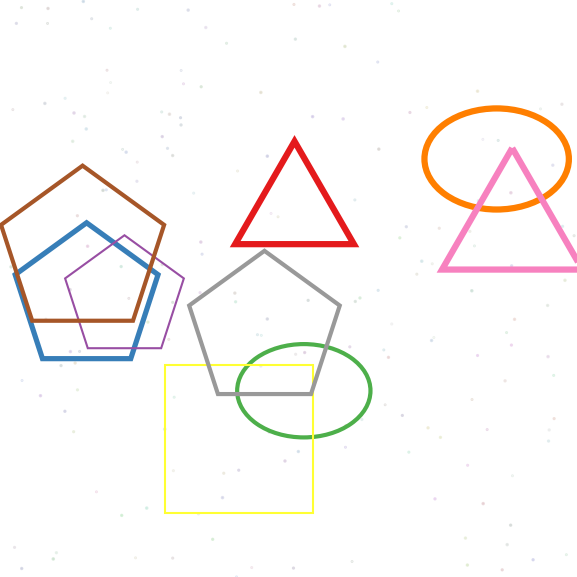[{"shape": "triangle", "thickness": 3, "radius": 0.59, "center": [0.51, 0.636]}, {"shape": "pentagon", "thickness": 2.5, "radius": 0.65, "center": [0.15, 0.483]}, {"shape": "oval", "thickness": 2, "radius": 0.58, "center": [0.526, 0.323]}, {"shape": "pentagon", "thickness": 1, "radius": 0.54, "center": [0.216, 0.484]}, {"shape": "oval", "thickness": 3, "radius": 0.63, "center": [0.86, 0.724]}, {"shape": "square", "thickness": 1, "radius": 0.64, "center": [0.414, 0.239]}, {"shape": "pentagon", "thickness": 2, "radius": 0.74, "center": [0.143, 0.564]}, {"shape": "triangle", "thickness": 3, "radius": 0.7, "center": [0.887, 0.602]}, {"shape": "pentagon", "thickness": 2, "radius": 0.69, "center": [0.458, 0.428]}]